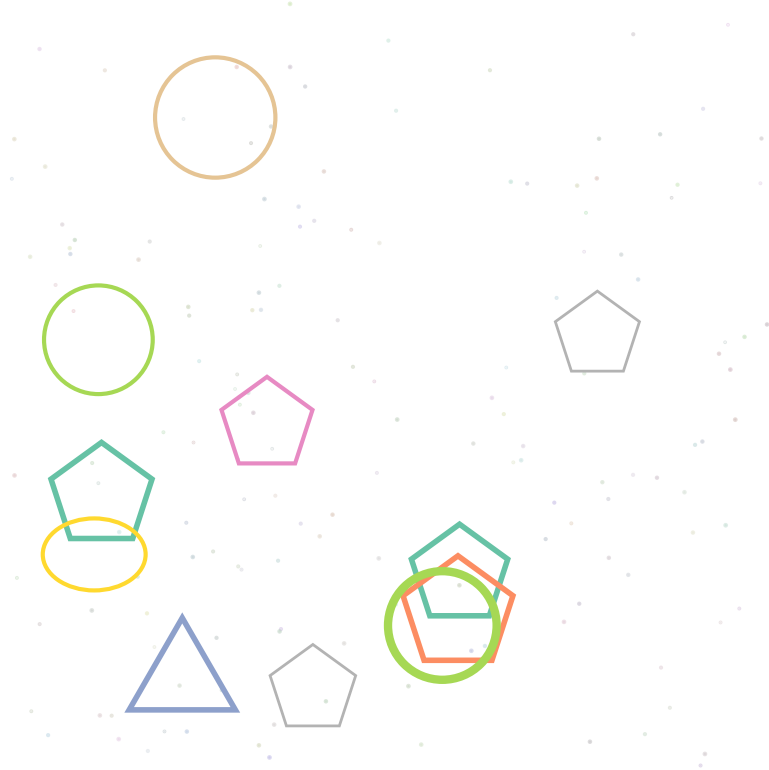[{"shape": "pentagon", "thickness": 2, "radius": 0.33, "center": [0.597, 0.253]}, {"shape": "pentagon", "thickness": 2, "radius": 0.34, "center": [0.132, 0.356]}, {"shape": "pentagon", "thickness": 2, "radius": 0.38, "center": [0.595, 0.203]}, {"shape": "triangle", "thickness": 2, "radius": 0.4, "center": [0.237, 0.118]}, {"shape": "pentagon", "thickness": 1.5, "radius": 0.31, "center": [0.347, 0.448]}, {"shape": "circle", "thickness": 1.5, "radius": 0.35, "center": [0.128, 0.559]}, {"shape": "circle", "thickness": 3, "radius": 0.35, "center": [0.574, 0.188]}, {"shape": "oval", "thickness": 1.5, "radius": 0.33, "center": [0.122, 0.28]}, {"shape": "circle", "thickness": 1.5, "radius": 0.39, "center": [0.28, 0.847]}, {"shape": "pentagon", "thickness": 1, "radius": 0.29, "center": [0.406, 0.105]}, {"shape": "pentagon", "thickness": 1, "radius": 0.29, "center": [0.776, 0.564]}]